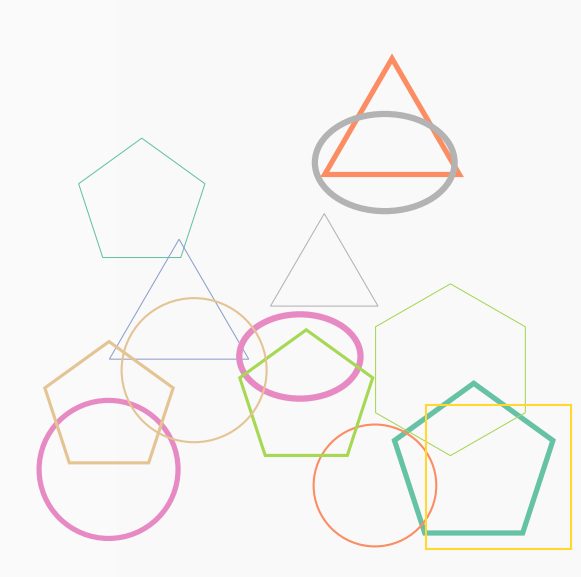[{"shape": "pentagon", "thickness": 2.5, "radius": 0.72, "center": [0.815, 0.192]}, {"shape": "pentagon", "thickness": 0.5, "radius": 0.57, "center": [0.244, 0.646]}, {"shape": "triangle", "thickness": 2.5, "radius": 0.67, "center": [0.674, 0.764]}, {"shape": "circle", "thickness": 1, "radius": 0.53, "center": [0.645, 0.158]}, {"shape": "triangle", "thickness": 0.5, "radius": 0.69, "center": [0.308, 0.446]}, {"shape": "circle", "thickness": 2.5, "radius": 0.6, "center": [0.187, 0.186]}, {"shape": "oval", "thickness": 3, "radius": 0.52, "center": [0.516, 0.382]}, {"shape": "hexagon", "thickness": 0.5, "radius": 0.74, "center": [0.775, 0.359]}, {"shape": "pentagon", "thickness": 1.5, "radius": 0.6, "center": [0.527, 0.308]}, {"shape": "square", "thickness": 1, "radius": 0.63, "center": [0.858, 0.173]}, {"shape": "pentagon", "thickness": 1.5, "radius": 0.58, "center": [0.188, 0.292]}, {"shape": "circle", "thickness": 1, "radius": 0.62, "center": [0.334, 0.358]}, {"shape": "triangle", "thickness": 0.5, "radius": 0.53, "center": [0.558, 0.523]}, {"shape": "oval", "thickness": 3, "radius": 0.6, "center": [0.662, 0.718]}]